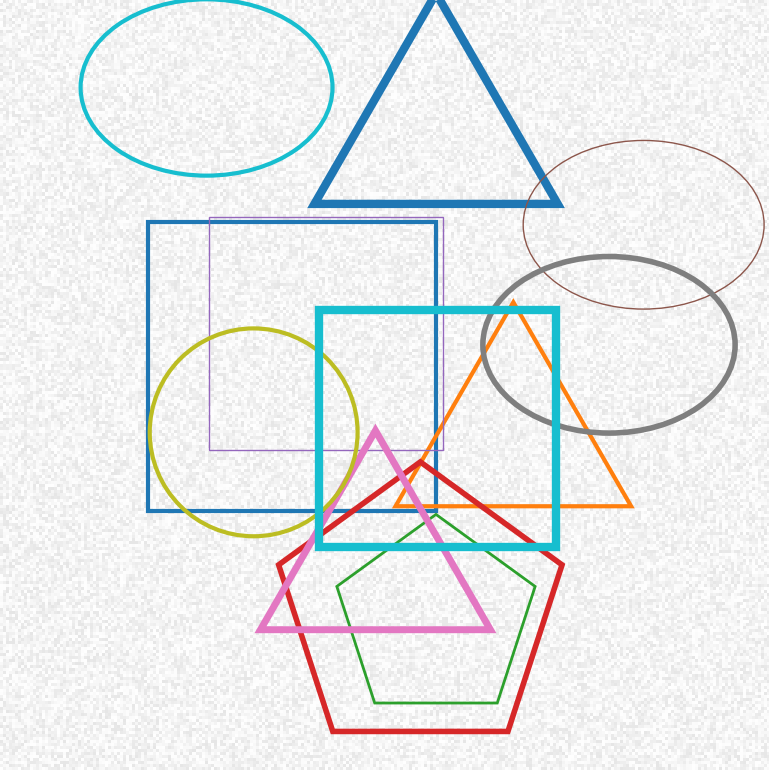[{"shape": "triangle", "thickness": 3, "radius": 0.91, "center": [0.566, 0.826]}, {"shape": "square", "thickness": 1.5, "radius": 0.94, "center": [0.38, 0.524]}, {"shape": "triangle", "thickness": 1.5, "radius": 0.88, "center": [0.667, 0.431]}, {"shape": "pentagon", "thickness": 1, "radius": 0.68, "center": [0.566, 0.197]}, {"shape": "pentagon", "thickness": 2, "radius": 0.97, "center": [0.546, 0.207]}, {"shape": "square", "thickness": 0.5, "radius": 0.76, "center": [0.424, 0.567]}, {"shape": "oval", "thickness": 0.5, "radius": 0.78, "center": [0.836, 0.708]}, {"shape": "triangle", "thickness": 2.5, "radius": 0.86, "center": [0.488, 0.268]}, {"shape": "oval", "thickness": 2, "radius": 0.82, "center": [0.791, 0.552]}, {"shape": "circle", "thickness": 1.5, "radius": 0.67, "center": [0.329, 0.439]}, {"shape": "square", "thickness": 3, "radius": 0.77, "center": [0.569, 0.443]}, {"shape": "oval", "thickness": 1.5, "radius": 0.82, "center": [0.268, 0.886]}]